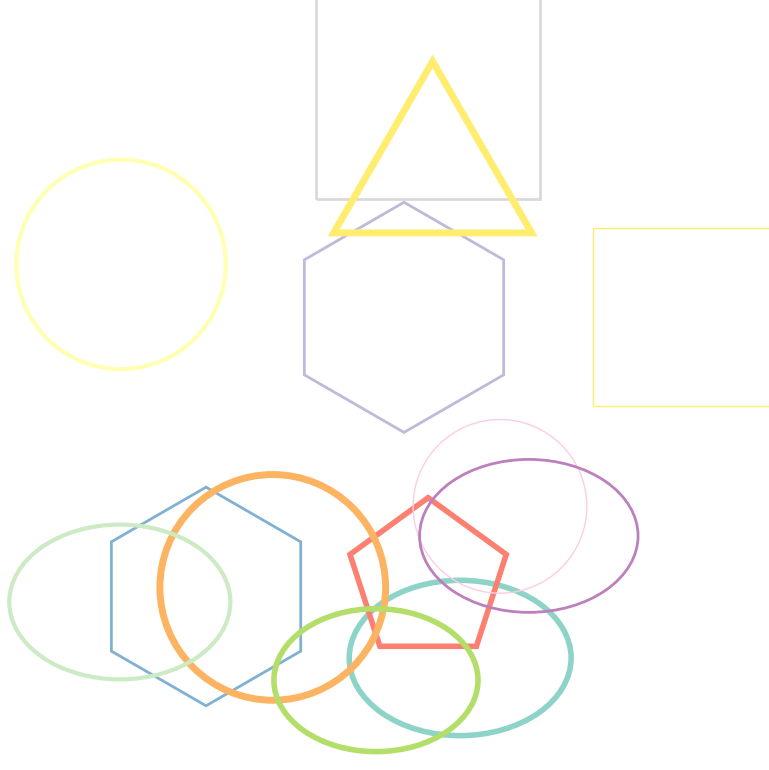[{"shape": "oval", "thickness": 2, "radius": 0.72, "center": [0.598, 0.146]}, {"shape": "circle", "thickness": 1.5, "radius": 0.68, "center": [0.157, 0.657]}, {"shape": "hexagon", "thickness": 1, "radius": 0.75, "center": [0.525, 0.588]}, {"shape": "pentagon", "thickness": 2, "radius": 0.53, "center": [0.556, 0.247]}, {"shape": "hexagon", "thickness": 1, "radius": 0.71, "center": [0.268, 0.225]}, {"shape": "circle", "thickness": 2.5, "radius": 0.73, "center": [0.354, 0.237]}, {"shape": "oval", "thickness": 2, "radius": 0.66, "center": [0.488, 0.117]}, {"shape": "circle", "thickness": 0.5, "radius": 0.56, "center": [0.649, 0.342]}, {"shape": "square", "thickness": 1, "radius": 0.73, "center": [0.556, 0.886]}, {"shape": "oval", "thickness": 1, "radius": 0.71, "center": [0.687, 0.304]}, {"shape": "oval", "thickness": 1.5, "radius": 0.72, "center": [0.156, 0.218]}, {"shape": "square", "thickness": 0.5, "radius": 0.58, "center": [0.886, 0.589]}, {"shape": "triangle", "thickness": 2.5, "radius": 0.74, "center": [0.562, 0.772]}]